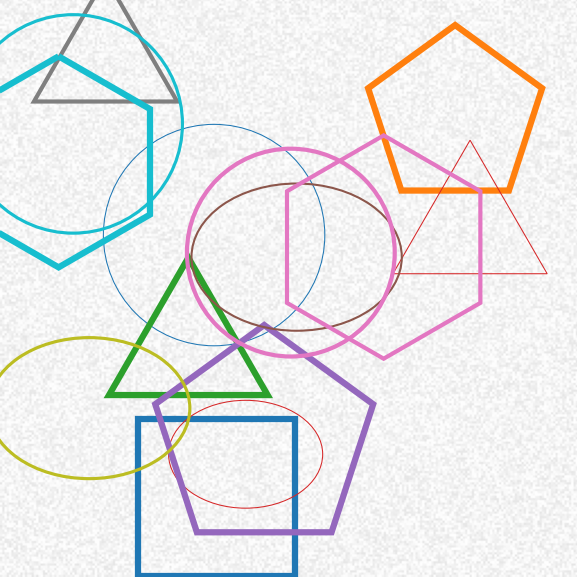[{"shape": "square", "thickness": 3, "radius": 0.68, "center": [0.375, 0.138]}, {"shape": "circle", "thickness": 0.5, "radius": 0.96, "center": [0.371, 0.592]}, {"shape": "pentagon", "thickness": 3, "radius": 0.79, "center": [0.788, 0.797]}, {"shape": "triangle", "thickness": 3, "radius": 0.79, "center": [0.326, 0.394]}, {"shape": "oval", "thickness": 0.5, "radius": 0.67, "center": [0.425, 0.213]}, {"shape": "triangle", "thickness": 0.5, "radius": 0.77, "center": [0.814, 0.602]}, {"shape": "pentagon", "thickness": 3, "radius": 0.99, "center": [0.458, 0.238]}, {"shape": "oval", "thickness": 1, "radius": 0.91, "center": [0.514, 0.554]}, {"shape": "hexagon", "thickness": 2, "radius": 0.97, "center": [0.664, 0.571]}, {"shape": "circle", "thickness": 2, "radius": 0.9, "center": [0.504, 0.562]}, {"shape": "triangle", "thickness": 2, "radius": 0.72, "center": [0.183, 0.895]}, {"shape": "oval", "thickness": 1.5, "radius": 0.87, "center": [0.154, 0.292]}, {"shape": "circle", "thickness": 1.5, "radius": 0.95, "center": [0.127, 0.785]}, {"shape": "hexagon", "thickness": 3, "radius": 0.91, "center": [0.101, 0.719]}]